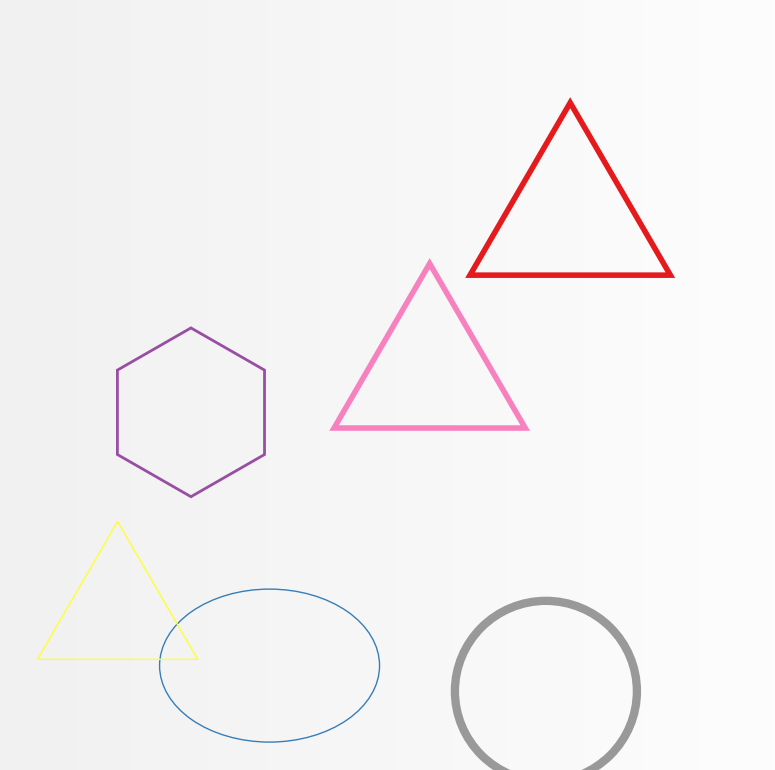[{"shape": "triangle", "thickness": 2, "radius": 0.75, "center": [0.736, 0.717]}, {"shape": "oval", "thickness": 0.5, "radius": 0.71, "center": [0.348, 0.136]}, {"shape": "hexagon", "thickness": 1, "radius": 0.55, "center": [0.246, 0.465]}, {"shape": "triangle", "thickness": 0.5, "radius": 0.6, "center": [0.152, 0.203]}, {"shape": "triangle", "thickness": 2, "radius": 0.71, "center": [0.554, 0.515]}, {"shape": "circle", "thickness": 3, "radius": 0.59, "center": [0.704, 0.102]}]